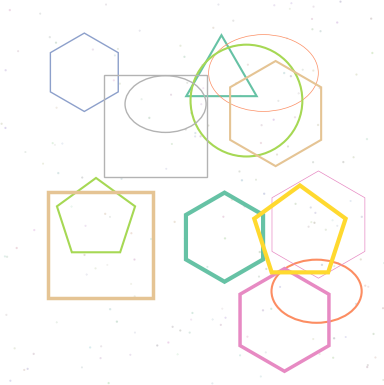[{"shape": "hexagon", "thickness": 3, "radius": 0.58, "center": [0.583, 0.384]}, {"shape": "triangle", "thickness": 1.5, "radius": 0.53, "center": [0.575, 0.803]}, {"shape": "oval", "thickness": 0.5, "radius": 0.71, "center": [0.684, 0.81]}, {"shape": "oval", "thickness": 1.5, "radius": 0.59, "center": [0.822, 0.244]}, {"shape": "hexagon", "thickness": 1, "radius": 0.51, "center": [0.219, 0.812]}, {"shape": "hexagon", "thickness": 0.5, "radius": 0.7, "center": [0.827, 0.417]}, {"shape": "hexagon", "thickness": 2.5, "radius": 0.67, "center": [0.739, 0.169]}, {"shape": "pentagon", "thickness": 1.5, "radius": 0.53, "center": [0.249, 0.431]}, {"shape": "circle", "thickness": 1.5, "radius": 0.73, "center": [0.64, 0.739]}, {"shape": "pentagon", "thickness": 3, "radius": 0.62, "center": [0.779, 0.394]}, {"shape": "square", "thickness": 2.5, "radius": 0.69, "center": [0.261, 0.363]}, {"shape": "hexagon", "thickness": 1.5, "radius": 0.68, "center": [0.716, 0.705]}, {"shape": "square", "thickness": 1, "radius": 0.67, "center": [0.403, 0.673]}, {"shape": "oval", "thickness": 1, "radius": 0.53, "center": [0.43, 0.73]}]